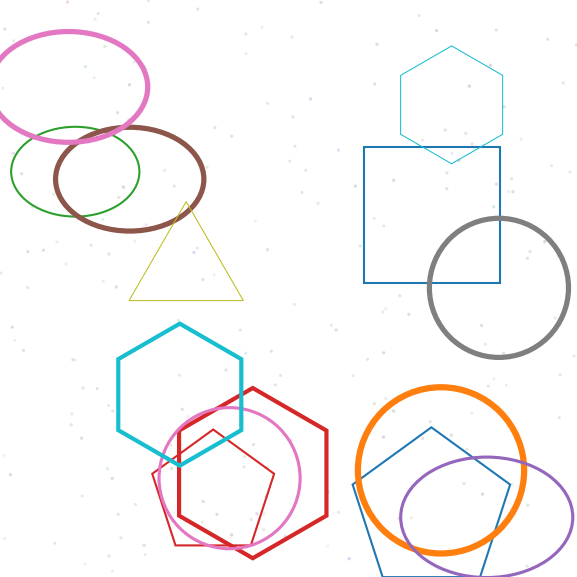[{"shape": "square", "thickness": 1, "radius": 0.59, "center": [0.748, 0.627]}, {"shape": "pentagon", "thickness": 1, "radius": 0.72, "center": [0.747, 0.116]}, {"shape": "circle", "thickness": 3, "radius": 0.72, "center": [0.764, 0.185]}, {"shape": "oval", "thickness": 1, "radius": 0.56, "center": [0.13, 0.702]}, {"shape": "hexagon", "thickness": 2, "radius": 0.74, "center": [0.438, 0.18]}, {"shape": "pentagon", "thickness": 1, "radius": 0.55, "center": [0.369, 0.144]}, {"shape": "oval", "thickness": 1.5, "radius": 0.75, "center": [0.843, 0.103]}, {"shape": "oval", "thickness": 2.5, "radius": 0.64, "center": [0.225, 0.689]}, {"shape": "oval", "thickness": 2.5, "radius": 0.69, "center": [0.119, 0.849]}, {"shape": "circle", "thickness": 1.5, "radius": 0.61, "center": [0.398, 0.171]}, {"shape": "circle", "thickness": 2.5, "radius": 0.6, "center": [0.864, 0.501]}, {"shape": "triangle", "thickness": 0.5, "radius": 0.57, "center": [0.322, 0.536]}, {"shape": "hexagon", "thickness": 0.5, "radius": 0.51, "center": [0.782, 0.818]}, {"shape": "hexagon", "thickness": 2, "radius": 0.61, "center": [0.311, 0.316]}]